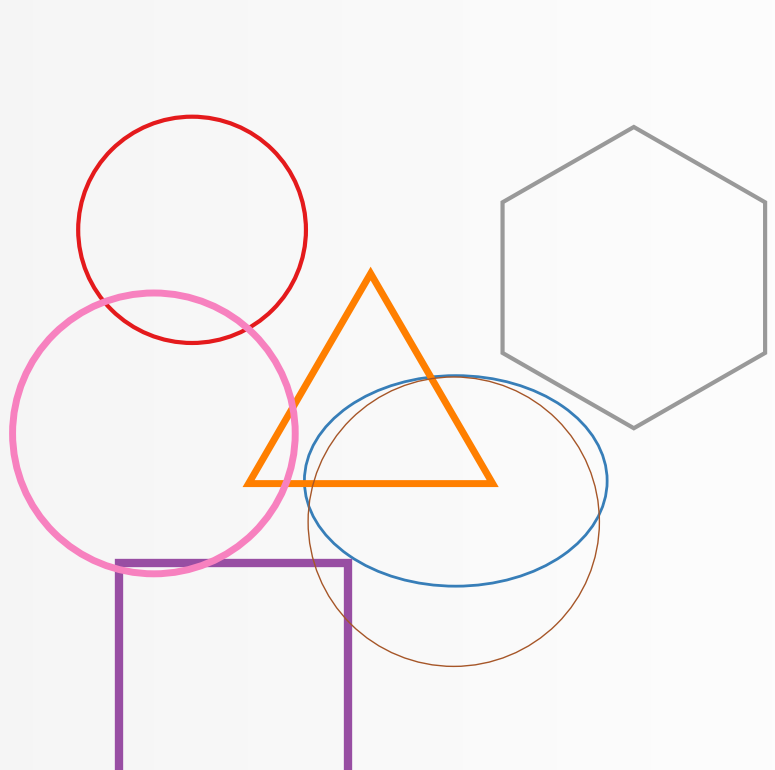[{"shape": "circle", "thickness": 1.5, "radius": 0.73, "center": [0.248, 0.702]}, {"shape": "oval", "thickness": 1, "radius": 0.98, "center": [0.588, 0.375]}, {"shape": "square", "thickness": 3, "radius": 0.74, "center": [0.301, 0.121]}, {"shape": "triangle", "thickness": 2.5, "radius": 0.91, "center": [0.478, 0.463]}, {"shape": "circle", "thickness": 0.5, "radius": 0.94, "center": [0.585, 0.322]}, {"shape": "circle", "thickness": 2.5, "radius": 0.91, "center": [0.199, 0.437]}, {"shape": "hexagon", "thickness": 1.5, "radius": 0.98, "center": [0.818, 0.639]}]